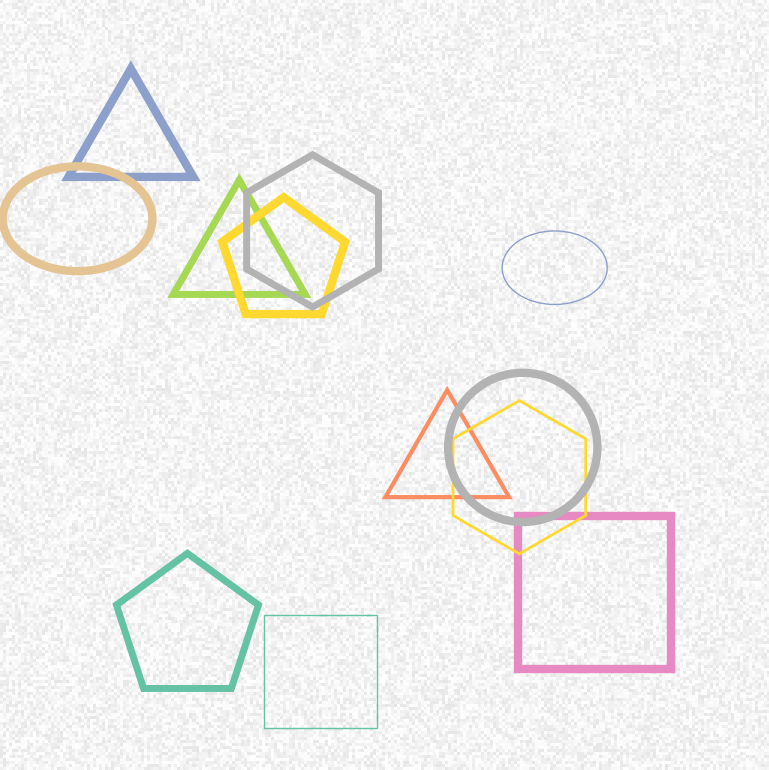[{"shape": "pentagon", "thickness": 2.5, "radius": 0.48, "center": [0.243, 0.184]}, {"shape": "square", "thickness": 0.5, "radius": 0.37, "center": [0.416, 0.128]}, {"shape": "triangle", "thickness": 1.5, "radius": 0.46, "center": [0.581, 0.401]}, {"shape": "triangle", "thickness": 3, "radius": 0.47, "center": [0.17, 0.817]}, {"shape": "oval", "thickness": 0.5, "radius": 0.34, "center": [0.72, 0.652]}, {"shape": "square", "thickness": 3, "radius": 0.49, "center": [0.772, 0.231]}, {"shape": "triangle", "thickness": 2.5, "radius": 0.5, "center": [0.311, 0.667]}, {"shape": "hexagon", "thickness": 1, "radius": 0.5, "center": [0.674, 0.38]}, {"shape": "pentagon", "thickness": 3, "radius": 0.42, "center": [0.368, 0.66]}, {"shape": "oval", "thickness": 3, "radius": 0.49, "center": [0.101, 0.716]}, {"shape": "hexagon", "thickness": 2.5, "radius": 0.49, "center": [0.406, 0.7]}, {"shape": "circle", "thickness": 3, "radius": 0.48, "center": [0.679, 0.419]}]